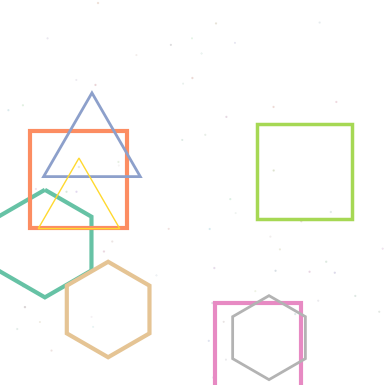[{"shape": "hexagon", "thickness": 3, "radius": 0.7, "center": [0.117, 0.367]}, {"shape": "square", "thickness": 3, "radius": 0.63, "center": [0.205, 0.533]}, {"shape": "triangle", "thickness": 2, "radius": 0.72, "center": [0.239, 0.614]}, {"shape": "square", "thickness": 3, "radius": 0.56, "center": [0.669, 0.101]}, {"shape": "square", "thickness": 2.5, "radius": 0.62, "center": [0.792, 0.554]}, {"shape": "triangle", "thickness": 1, "radius": 0.61, "center": [0.205, 0.467]}, {"shape": "hexagon", "thickness": 3, "radius": 0.62, "center": [0.281, 0.196]}, {"shape": "hexagon", "thickness": 2, "radius": 0.55, "center": [0.699, 0.123]}]